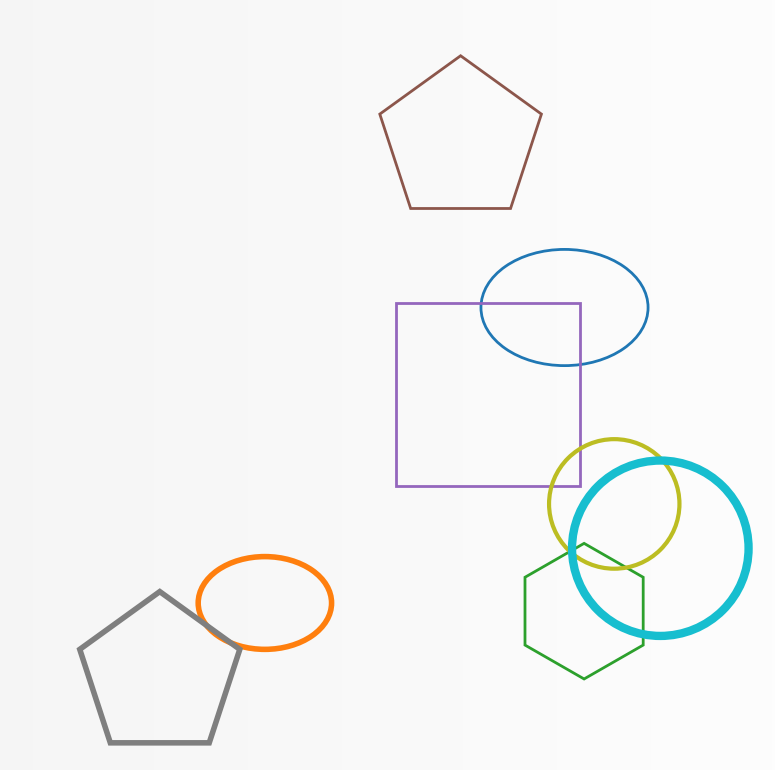[{"shape": "oval", "thickness": 1, "radius": 0.54, "center": [0.728, 0.601]}, {"shape": "oval", "thickness": 2, "radius": 0.43, "center": [0.342, 0.217]}, {"shape": "hexagon", "thickness": 1, "radius": 0.44, "center": [0.754, 0.206]}, {"shape": "square", "thickness": 1, "radius": 0.59, "center": [0.63, 0.488]}, {"shape": "pentagon", "thickness": 1, "radius": 0.55, "center": [0.594, 0.818]}, {"shape": "pentagon", "thickness": 2, "radius": 0.54, "center": [0.206, 0.123]}, {"shape": "circle", "thickness": 1.5, "radius": 0.42, "center": [0.793, 0.346]}, {"shape": "circle", "thickness": 3, "radius": 0.57, "center": [0.852, 0.288]}]